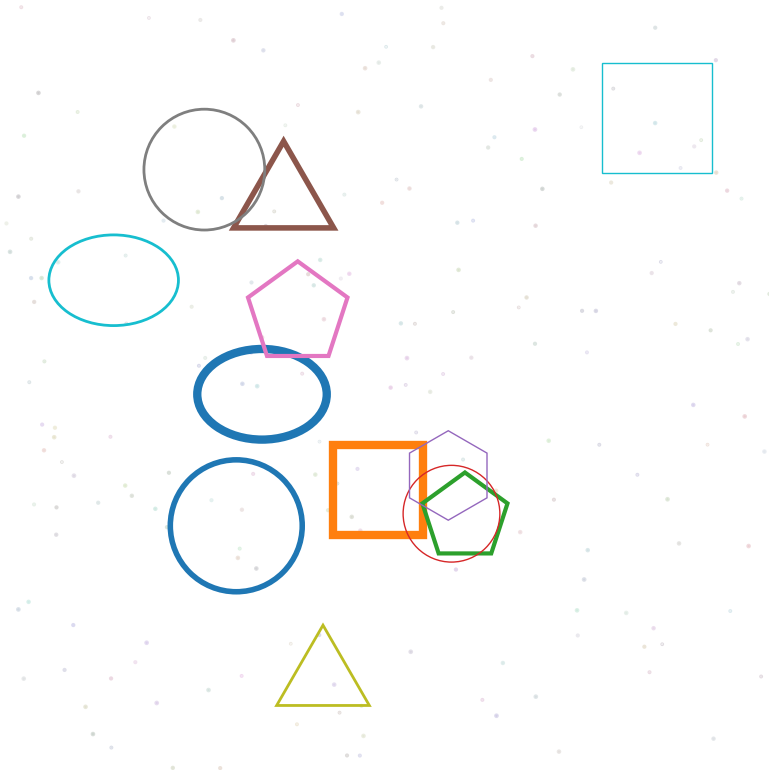[{"shape": "oval", "thickness": 3, "radius": 0.42, "center": [0.34, 0.488]}, {"shape": "circle", "thickness": 2, "radius": 0.43, "center": [0.307, 0.317]}, {"shape": "square", "thickness": 3, "radius": 0.29, "center": [0.491, 0.364]}, {"shape": "pentagon", "thickness": 1.5, "radius": 0.29, "center": [0.604, 0.328]}, {"shape": "circle", "thickness": 0.5, "radius": 0.31, "center": [0.586, 0.333]}, {"shape": "hexagon", "thickness": 0.5, "radius": 0.29, "center": [0.582, 0.383]}, {"shape": "triangle", "thickness": 2, "radius": 0.38, "center": [0.368, 0.742]}, {"shape": "pentagon", "thickness": 1.5, "radius": 0.34, "center": [0.387, 0.593]}, {"shape": "circle", "thickness": 1, "radius": 0.39, "center": [0.265, 0.78]}, {"shape": "triangle", "thickness": 1, "radius": 0.35, "center": [0.419, 0.119]}, {"shape": "square", "thickness": 0.5, "radius": 0.36, "center": [0.853, 0.847]}, {"shape": "oval", "thickness": 1, "radius": 0.42, "center": [0.148, 0.636]}]